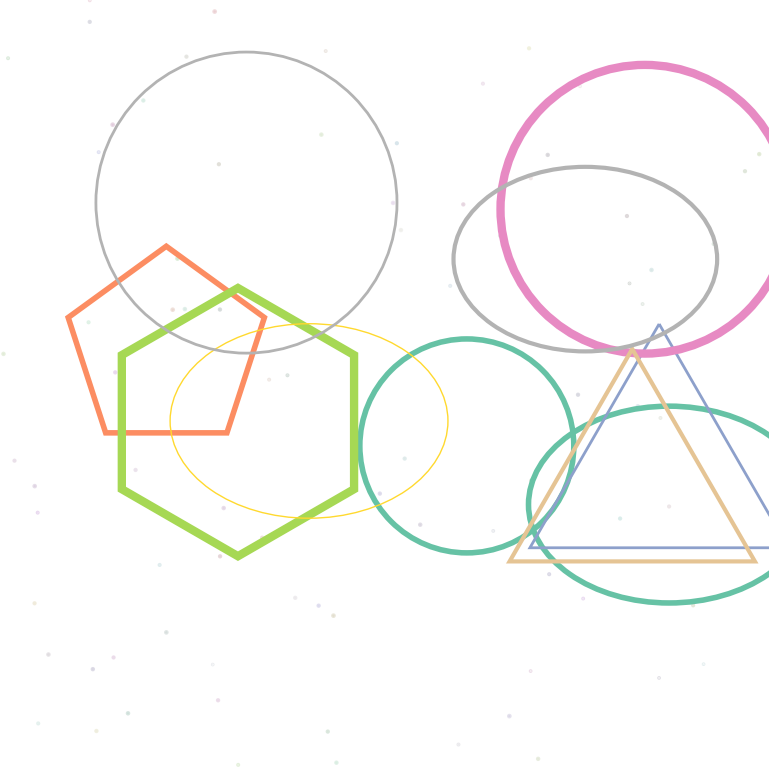[{"shape": "oval", "thickness": 2, "radius": 0.91, "center": [0.869, 0.345]}, {"shape": "circle", "thickness": 2, "radius": 0.69, "center": [0.606, 0.421]}, {"shape": "pentagon", "thickness": 2, "radius": 0.67, "center": [0.216, 0.546]}, {"shape": "triangle", "thickness": 1, "radius": 0.97, "center": [0.856, 0.385]}, {"shape": "circle", "thickness": 3, "radius": 0.94, "center": [0.837, 0.728]}, {"shape": "hexagon", "thickness": 3, "radius": 0.87, "center": [0.309, 0.452]}, {"shape": "oval", "thickness": 0.5, "radius": 0.9, "center": [0.401, 0.453]}, {"shape": "triangle", "thickness": 1.5, "radius": 0.92, "center": [0.821, 0.363]}, {"shape": "circle", "thickness": 1, "radius": 0.98, "center": [0.32, 0.737]}, {"shape": "oval", "thickness": 1.5, "radius": 0.86, "center": [0.76, 0.663]}]